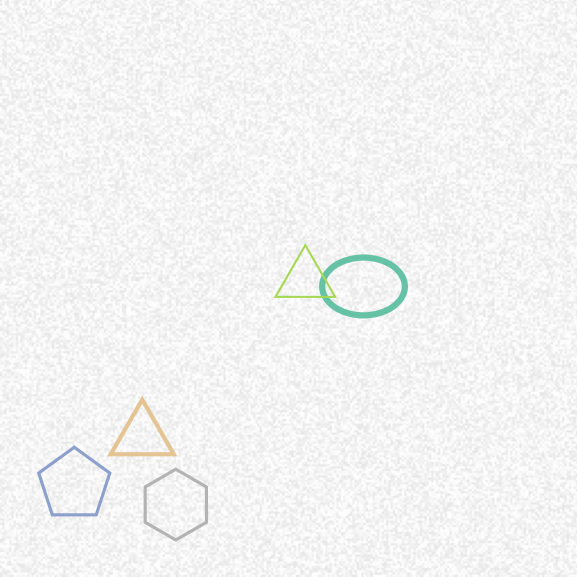[{"shape": "oval", "thickness": 3, "radius": 0.36, "center": [0.629, 0.503]}, {"shape": "pentagon", "thickness": 1.5, "radius": 0.32, "center": [0.129, 0.16]}, {"shape": "triangle", "thickness": 1, "radius": 0.3, "center": [0.529, 0.515]}, {"shape": "triangle", "thickness": 2, "radius": 0.32, "center": [0.246, 0.244]}, {"shape": "hexagon", "thickness": 1.5, "radius": 0.31, "center": [0.304, 0.125]}]